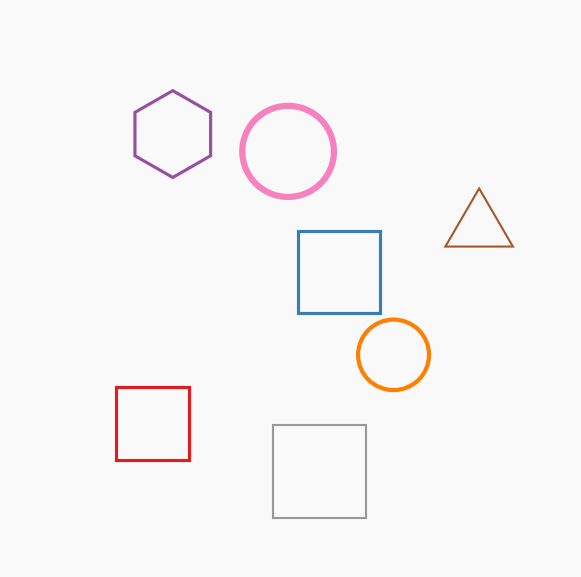[{"shape": "square", "thickness": 1.5, "radius": 0.31, "center": [0.262, 0.266]}, {"shape": "square", "thickness": 1.5, "radius": 0.35, "center": [0.583, 0.528]}, {"shape": "hexagon", "thickness": 1.5, "radius": 0.38, "center": [0.297, 0.767]}, {"shape": "circle", "thickness": 2, "radius": 0.31, "center": [0.677, 0.385]}, {"shape": "triangle", "thickness": 1, "radius": 0.34, "center": [0.824, 0.606]}, {"shape": "circle", "thickness": 3, "radius": 0.39, "center": [0.496, 0.737]}, {"shape": "square", "thickness": 1, "radius": 0.4, "center": [0.55, 0.182]}]